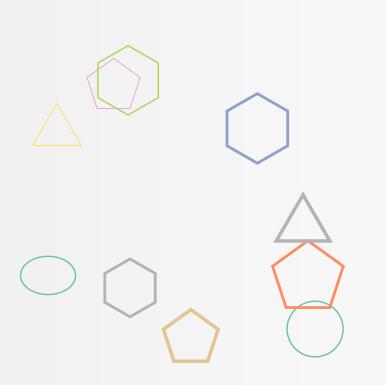[{"shape": "circle", "thickness": 1, "radius": 0.36, "center": [0.813, 0.145]}, {"shape": "oval", "thickness": 1, "radius": 0.36, "center": [0.124, 0.285]}, {"shape": "pentagon", "thickness": 2, "radius": 0.48, "center": [0.795, 0.279]}, {"shape": "hexagon", "thickness": 2, "radius": 0.45, "center": [0.664, 0.666]}, {"shape": "pentagon", "thickness": 0.5, "radius": 0.36, "center": [0.293, 0.776]}, {"shape": "hexagon", "thickness": 1, "radius": 0.45, "center": [0.331, 0.791]}, {"shape": "triangle", "thickness": 0.5, "radius": 0.36, "center": [0.147, 0.659]}, {"shape": "pentagon", "thickness": 2.5, "radius": 0.37, "center": [0.492, 0.122]}, {"shape": "hexagon", "thickness": 2, "radius": 0.38, "center": [0.336, 0.252]}, {"shape": "triangle", "thickness": 2.5, "radius": 0.4, "center": [0.782, 0.414]}]